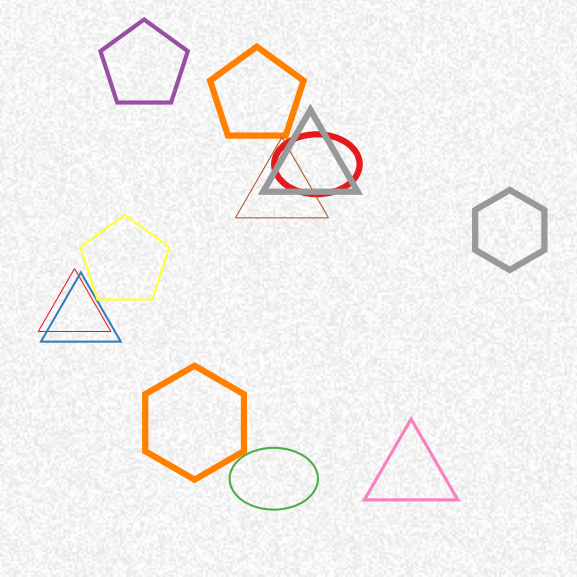[{"shape": "oval", "thickness": 3, "radius": 0.37, "center": [0.549, 0.715]}, {"shape": "triangle", "thickness": 0.5, "radius": 0.36, "center": [0.129, 0.461]}, {"shape": "triangle", "thickness": 1, "radius": 0.4, "center": [0.14, 0.447]}, {"shape": "oval", "thickness": 1, "radius": 0.38, "center": [0.474, 0.17]}, {"shape": "pentagon", "thickness": 2, "radius": 0.4, "center": [0.25, 0.886]}, {"shape": "pentagon", "thickness": 3, "radius": 0.43, "center": [0.445, 0.833]}, {"shape": "hexagon", "thickness": 3, "radius": 0.49, "center": [0.337, 0.267]}, {"shape": "pentagon", "thickness": 1, "radius": 0.4, "center": [0.216, 0.546]}, {"shape": "triangle", "thickness": 0.5, "radius": 0.47, "center": [0.488, 0.668]}, {"shape": "triangle", "thickness": 1.5, "radius": 0.47, "center": [0.712, 0.18]}, {"shape": "triangle", "thickness": 3, "radius": 0.47, "center": [0.537, 0.714]}, {"shape": "hexagon", "thickness": 3, "radius": 0.35, "center": [0.883, 0.601]}]